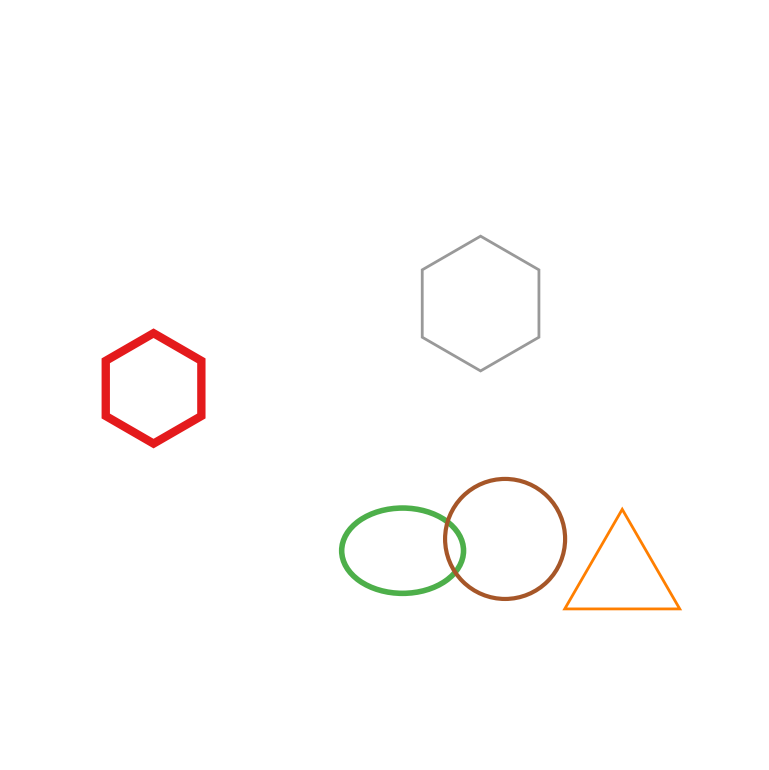[{"shape": "hexagon", "thickness": 3, "radius": 0.36, "center": [0.199, 0.496]}, {"shape": "oval", "thickness": 2, "radius": 0.4, "center": [0.523, 0.285]}, {"shape": "triangle", "thickness": 1, "radius": 0.43, "center": [0.808, 0.252]}, {"shape": "circle", "thickness": 1.5, "radius": 0.39, "center": [0.656, 0.3]}, {"shape": "hexagon", "thickness": 1, "radius": 0.44, "center": [0.624, 0.606]}]